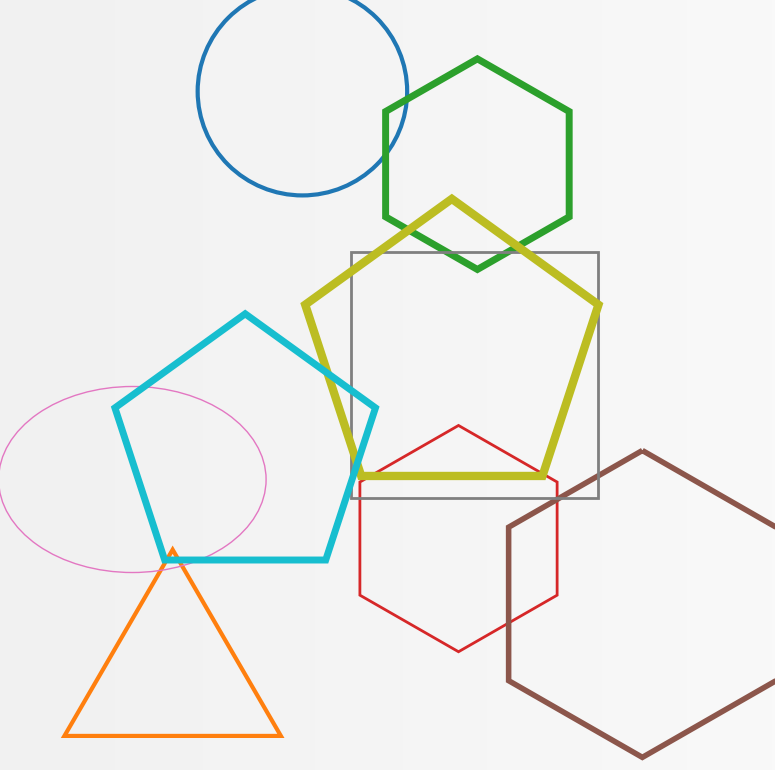[{"shape": "circle", "thickness": 1.5, "radius": 0.68, "center": [0.39, 0.881]}, {"shape": "triangle", "thickness": 1.5, "radius": 0.81, "center": [0.223, 0.125]}, {"shape": "hexagon", "thickness": 2.5, "radius": 0.68, "center": [0.616, 0.787]}, {"shape": "hexagon", "thickness": 1, "radius": 0.73, "center": [0.592, 0.301]}, {"shape": "hexagon", "thickness": 2, "radius": 1.0, "center": [0.829, 0.216]}, {"shape": "oval", "thickness": 0.5, "radius": 0.86, "center": [0.171, 0.377]}, {"shape": "square", "thickness": 1, "radius": 0.8, "center": [0.612, 0.513]}, {"shape": "pentagon", "thickness": 3, "radius": 0.99, "center": [0.583, 0.543]}, {"shape": "pentagon", "thickness": 2.5, "radius": 0.88, "center": [0.316, 0.416]}]